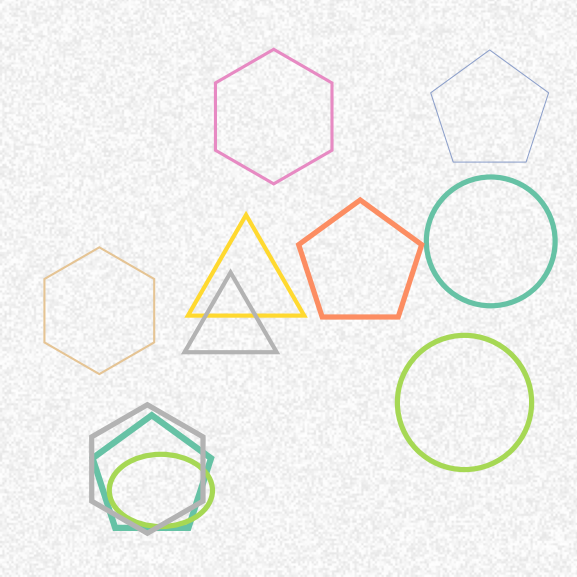[{"shape": "pentagon", "thickness": 3, "radius": 0.54, "center": [0.263, 0.172]}, {"shape": "circle", "thickness": 2.5, "radius": 0.56, "center": [0.85, 0.581]}, {"shape": "pentagon", "thickness": 2.5, "radius": 0.56, "center": [0.624, 0.541]}, {"shape": "pentagon", "thickness": 0.5, "radius": 0.54, "center": [0.848, 0.805]}, {"shape": "hexagon", "thickness": 1.5, "radius": 0.58, "center": [0.474, 0.797]}, {"shape": "circle", "thickness": 2.5, "radius": 0.58, "center": [0.804, 0.302]}, {"shape": "oval", "thickness": 2.5, "radius": 0.45, "center": [0.279, 0.15]}, {"shape": "triangle", "thickness": 2, "radius": 0.58, "center": [0.426, 0.511]}, {"shape": "hexagon", "thickness": 1, "radius": 0.55, "center": [0.172, 0.461]}, {"shape": "triangle", "thickness": 2, "radius": 0.46, "center": [0.399, 0.435]}, {"shape": "hexagon", "thickness": 2.5, "radius": 0.56, "center": [0.255, 0.187]}]